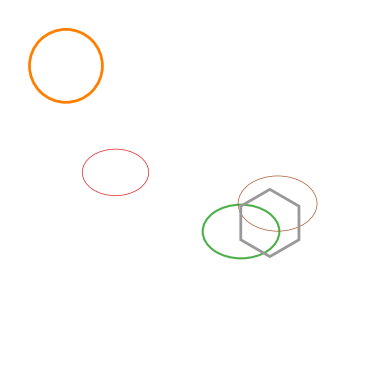[{"shape": "oval", "thickness": 0.5, "radius": 0.43, "center": [0.3, 0.552]}, {"shape": "oval", "thickness": 1.5, "radius": 0.5, "center": [0.626, 0.399]}, {"shape": "circle", "thickness": 2, "radius": 0.47, "center": [0.171, 0.829]}, {"shape": "oval", "thickness": 0.5, "radius": 0.51, "center": [0.721, 0.471]}, {"shape": "hexagon", "thickness": 2, "radius": 0.44, "center": [0.701, 0.421]}]